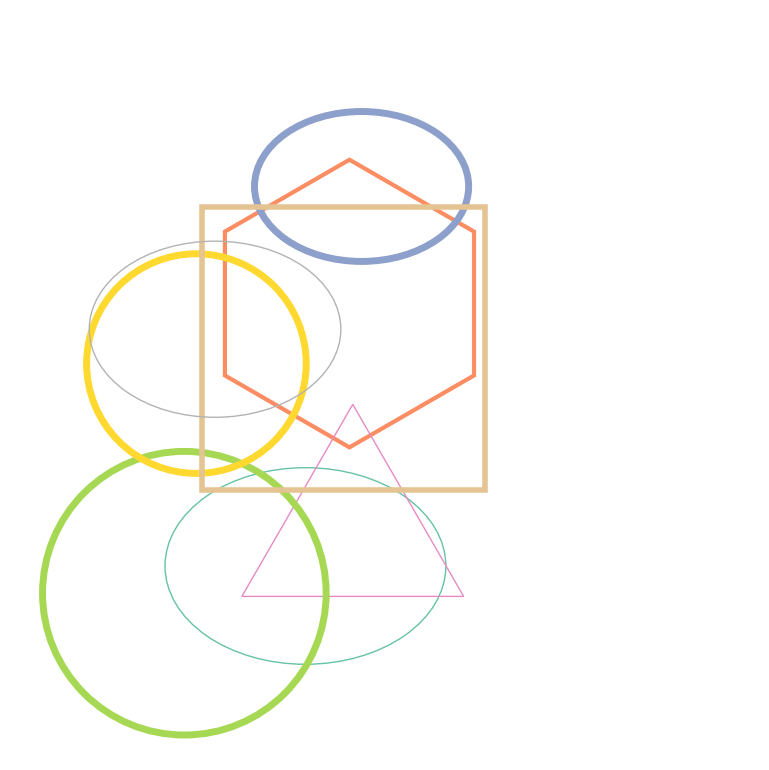[{"shape": "oval", "thickness": 0.5, "radius": 0.91, "center": [0.397, 0.265]}, {"shape": "hexagon", "thickness": 1.5, "radius": 0.93, "center": [0.454, 0.606]}, {"shape": "oval", "thickness": 2.5, "radius": 0.7, "center": [0.47, 0.758]}, {"shape": "triangle", "thickness": 0.5, "radius": 0.83, "center": [0.458, 0.309]}, {"shape": "circle", "thickness": 2.5, "radius": 0.92, "center": [0.239, 0.23]}, {"shape": "circle", "thickness": 2.5, "radius": 0.71, "center": [0.255, 0.528]}, {"shape": "square", "thickness": 2, "radius": 0.92, "center": [0.446, 0.548]}, {"shape": "oval", "thickness": 0.5, "radius": 0.82, "center": [0.279, 0.572]}]